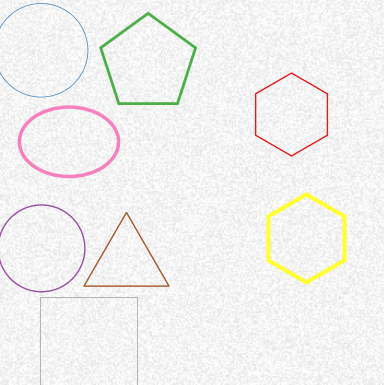[{"shape": "hexagon", "thickness": 1, "radius": 0.54, "center": [0.757, 0.703]}, {"shape": "circle", "thickness": 0.5, "radius": 0.61, "center": [0.107, 0.869]}, {"shape": "pentagon", "thickness": 2, "radius": 0.65, "center": [0.385, 0.836]}, {"shape": "circle", "thickness": 1, "radius": 0.56, "center": [0.108, 0.355]}, {"shape": "hexagon", "thickness": 3, "radius": 0.57, "center": [0.796, 0.381]}, {"shape": "triangle", "thickness": 1, "radius": 0.64, "center": [0.329, 0.321]}, {"shape": "oval", "thickness": 2.5, "radius": 0.64, "center": [0.179, 0.632]}, {"shape": "square", "thickness": 0.5, "radius": 0.63, "center": [0.231, 0.103]}]